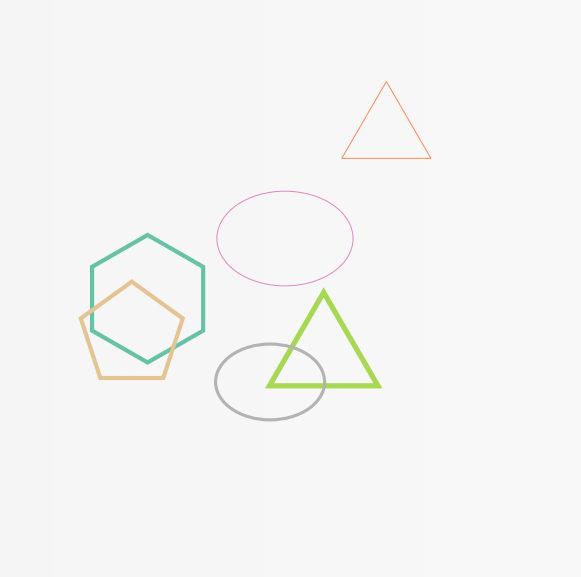[{"shape": "hexagon", "thickness": 2, "radius": 0.55, "center": [0.254, 0.482]}, {"shape": "triangle", "thickness": 0.5, "radius": 0.44, "center": [0.665, 0.769]}, {"shape": "oval", "thickness": 0.5, "radius": 0.59, "center": [0.49, 0.586]}, {"shape": "triangle", "thickness": 2.5, "radius": 0.54, "center": [0.557, 0.385]}, {"shape": "pentagon", "thickness": 2, "radius": 0.46, "center": [0.227, 0.419]}, {"shape": "oval", "thickness": 1.5, "radius": 0.47, "center": [0.465, 0.338]}]